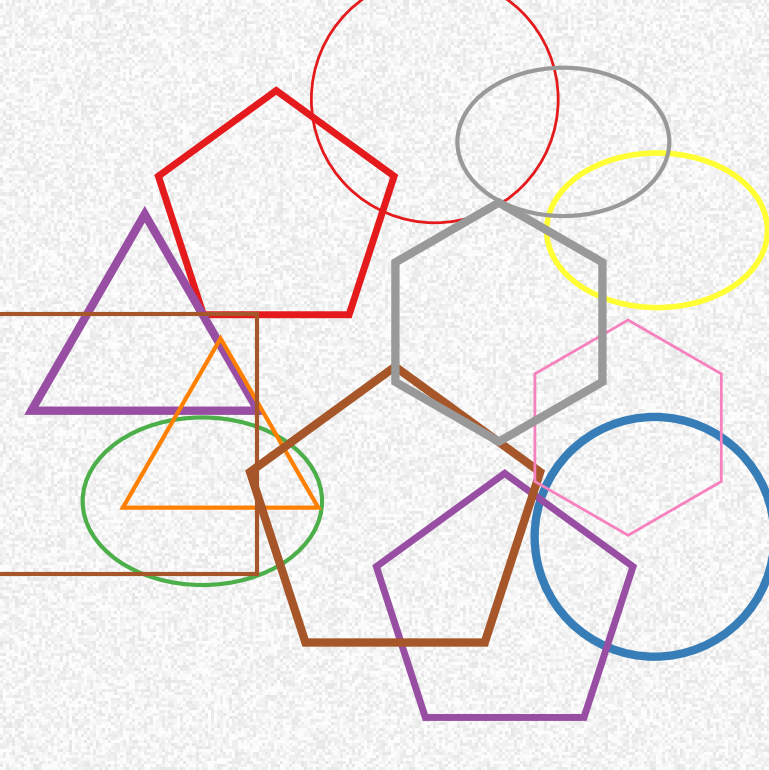[{"shape": "circle", "thickness": 1, "radius": 0.8, "center": [0.565, 0.871]}, {"shape": "pentagon", "thickness": 2.5, "radius": 0.8, "center": [0.359, 0.721]}, {"shape": "circle", "thickness": 3, "radius": 0.78, "center": [0.85, 0.303]}, {"shape": "oval", "thickness": 1.5, "radius": 0.78, "center": [0.263, 0.349]}, {"shape": "triangle", "thickness": 3, "radius": 0.85, "center": [0.188, 0.552]}, {"shape": "pentagon", "thickness": 2.5, "radius": 0.88, "center": [0.655, 0.21]}, {"shape": "triangle", "thickness": 1.5, "radius": 0.73, "center": [0.286, 0.414]}, {"shape": "oval", "thickness": 2, "radius": 0.72, "center": [0.853, 0.701]}, {"shape": "pentagon", "thickness": 3, "radius": 0.99, "center": [0.513, 0.326]}, {"shape": "square", "thickness": 1.5, "radius": 0.85, "center": [0.164, 0.423]}, {"shape": "hexagon", "thickness": 1, "radius": 0.7, "center": [0.816, 0.445]}, {"shape": "oval", "thickness": 1.5, "radius": 0.69, "center": [0.732, 0.816]}, {"shape": "hexagon", "thickness": 3, "radius": 0.78, "center": [0.648, 0.582]}]